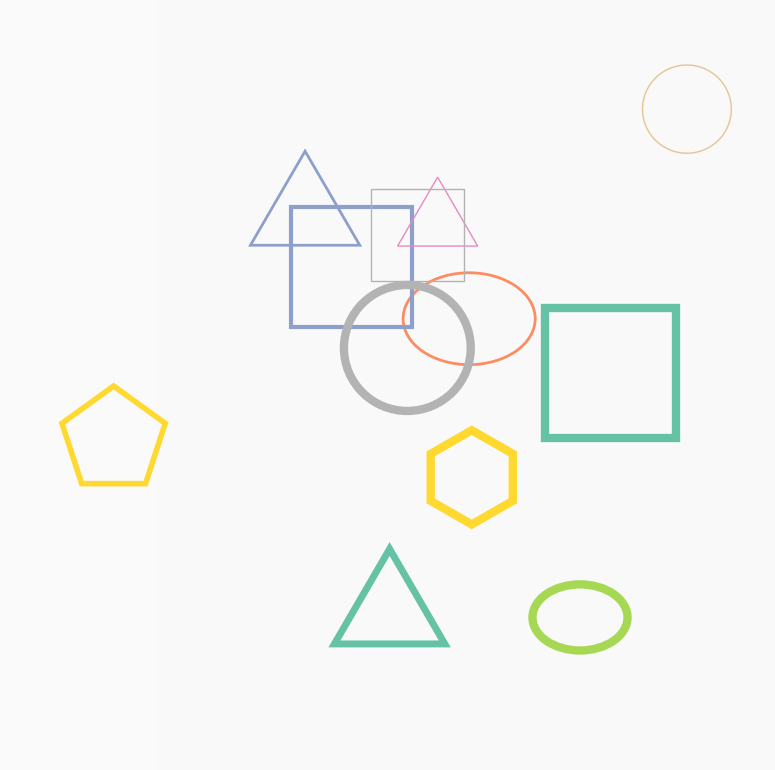[{"shape": "triangle", "thickness": 2.5, "radius": 0.41, "center": [0.503, 0.205]}, {"shape": "square", "thickness": 3, "radius": 0.42, "center": [0.787, 0.516]}, {"shape": "oval", "thickness": 1, "radius": 0.43, "center": [0.605, 0.586]}, {"shape": "triangle", "thickness": 1, "radius": 0.41, "center": [0.394, 0.722]}, {"shape": "square", "thickness": 1.5, "radius": 0.39, "center": [0.454, 0.653]}, {"shape": "triangle", "thickness": 0.5, "radius": 0.3, "center": [0.565, 0.71]}, {"shape": "oval", "thickness": 3, "radius": 0.31, "center": [0.748, 0.198]}, {"shape": "hexagon", "thickness": 3, "radius": 0.31, "center": [0.609, 0.38]}, {"shape": "pentagon", "thickness": 2, "radius": 0.35, "center": [0.147, 0.429]}, {"shape": "circle", "thickness": 0.5, "radius": 0.29, "center": [0.886, 0.858]}, {"shape": "square", "thickness": 0.5, "radius": 0.3, "center": [0.539, 0.695]}, {"shape": "circle", "thickness": 3, "radius": 0.41, "center": [0.526, 0.548]}]